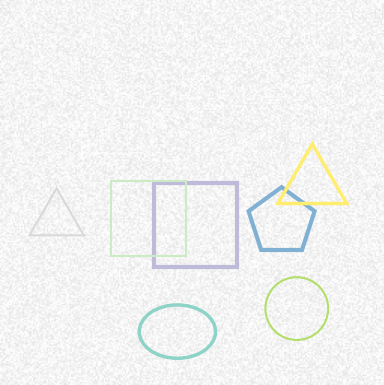[{"shape": "oval", "thickness": 2.5, "radius": 0.5, "center": [0.461, 0.139]}, {"shape": "square", "thickness": 3, "radius": 0.54, "center": [0.509, 0.416]}, {"shape": "pentagon", "thickness": 3, "radius": 0.45, "center": [0.731, 0.424]}, {"shape": "circle", "thickness": 1.5, "radius": 0.41, "center": [0.771, 0.199]}, {"shape": "triangle", "thickness": 1.5, "radius": 0.41, "center": [0.147, 0.43]}, {"shape": "square", "thickness": 1.5, "radius": 0.49, "center": [0.385, 0.433]}, {"shape": "triangle", "thickness": 2.5, "radius": 0.52, "center": [0.811, 0.523]}]